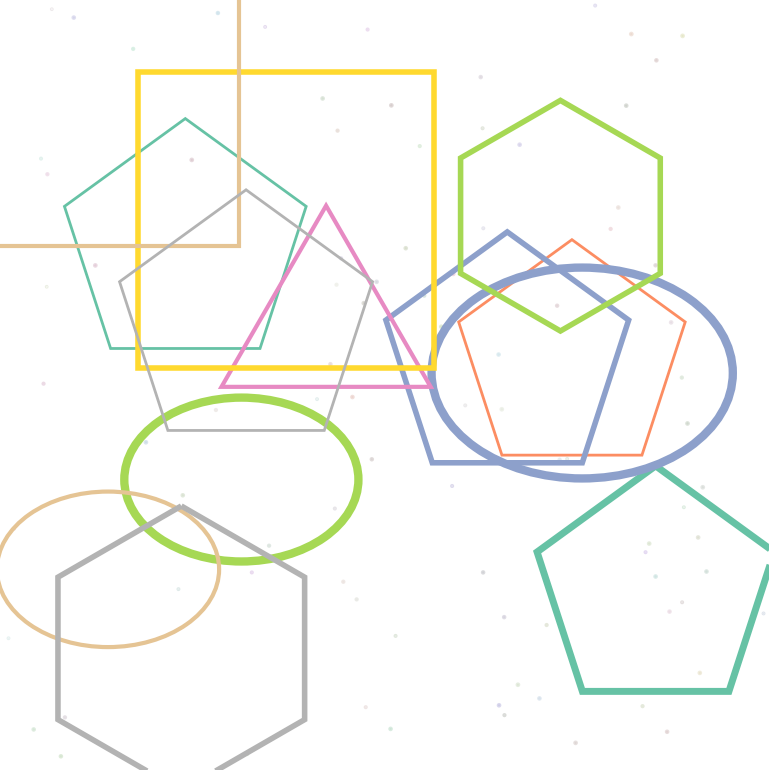[{"shape": "pentagon", "thickness": 2.5, "radius": 0.81, "center": [0.851, 0.233]}, {"shape": "pentagon", "thickness": 1, "radius": 0.83, "center": [0.241, 0.681]}, {"shape": "pentagon", "thickness": 1, "radius": 0.77, "center": [0.743, 0.534]}, {"shape": "pentagon", "thickness": 2, "radius": 0.83, "center": [0.659, 0.533]}, {"shape": "oval", "thickness": 3, "radius": 0.98, "center": [0.756, 0.516]}, {"shape": "triangle", "thickness": 1.5, "radius": 0.78, "center": [0.423, 0.576]}, {"shape": "hexagon", "thickness": 2, "radius": 0.75, "center": [0.728, 0.72]}, {"shape": "oval", "thickness": 3, "radius": 0.76, "center": [0.313, 0.377]}, {"shape": "square", "thickness": 2, "radius": 0.96, "center": [0.372, 0.714]}, {"shape": "square", "thickness": 1.5, "radius": 0.86, "center": [0.138, 0.853]}, {"shape": "oval", "thickness": 1.5, "radius": 0.72, "center": [0.14, 0.261]}, {"shape": "pentagon", "thickness": 1, "radius": 0.86, "center": [0.32, 0.581]}, {"shape": "hexagon", "thickness": 2, "radius": 0.92, "center": [0.235, 0.158]}]